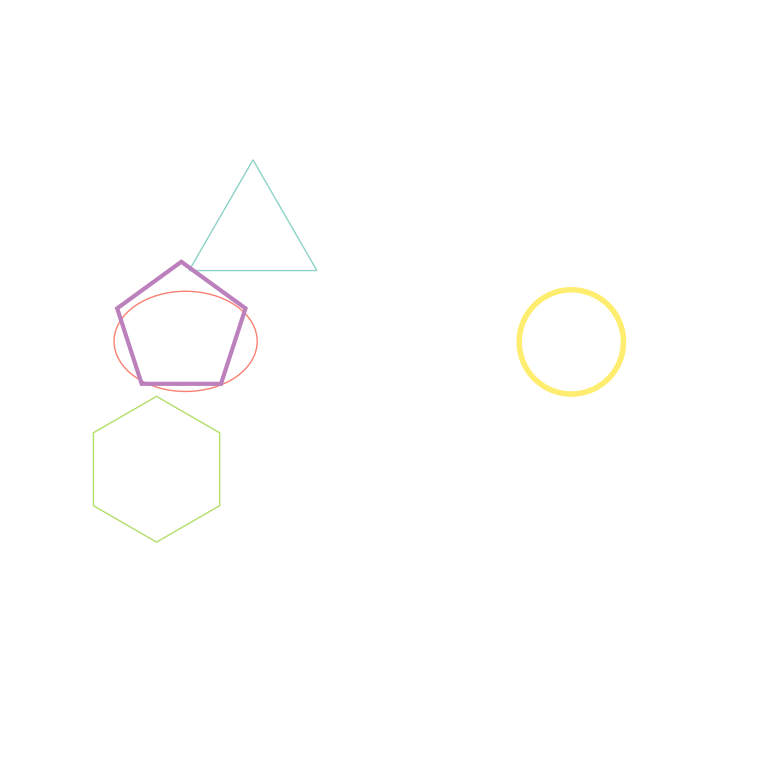[{"shape": "triangle", "thickness": 0.5, "radius": 0.48, "center": [0.329, 0.697]}, {"shape": "oval", "thickness": 0.5, "radius": 0.46, "center": [0.241, 0.557]}, {"shape": "hexagon", "thickness": 0.5, "radius": 0.47, "center": [0.203, 0.391]}, {"shape": "pentagon", "thickness": 1.5, "radius": 0.44, "center": [0.236, 0.572]}, {"shape": "circle", "thickness": 2, "radius": 0.34, "center": [0.742, 0.556]}]